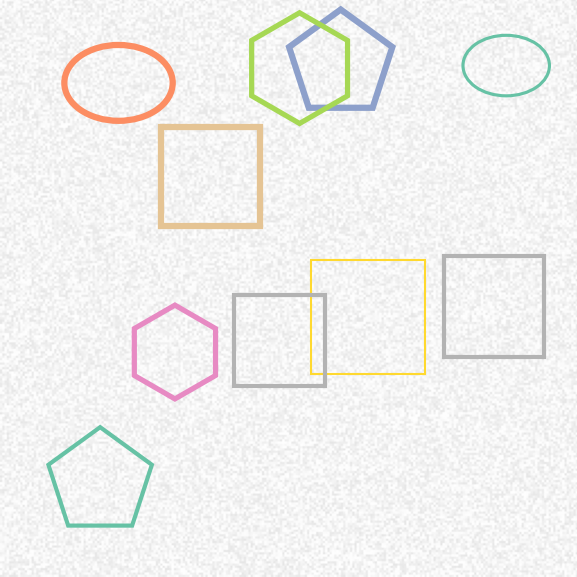[{"shape": "pentagon", "thickness": 2, "radius": 0.47, "center": [0.173, 0.165]}, {"shape": "oval", "thickness": 1.5, "radius": 0.37, "center": [0.877, 0.886]}, {"shape": "oval", "thickness": 3, "radius": 0.47, "center": [0.205, 0.856]}, {"shape": "pentagon", "thickness": 3, "radius": 0.47, "center": [0.59, 0.889]}, {"shape": "hexagon", "thickness": 2.5, "radius": 0.41, "center": [0.303, 0.39]}, {"shape": "hexagon", "thickness": 2.5, "radius": 0.48, "center": [0.519, 0.881]}, {"shape": "square", "thickness": 1, "radius": 0.5, "center": [0.637, 0.45]}, {"shape": "square", "thickness": 3, "radius": 0.43, "center": [0.365, 0.694]}, {"shape": "square", "thickness": 2, "radius": 0.44, "center": [0.856, 0.469]}, {"shape": "square", "thickness": 2, "radius": 0.39, "center": [0.484, 0.409]}]